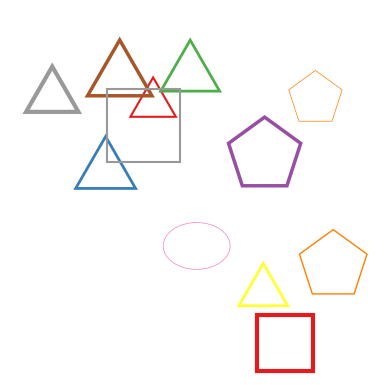[{"shape": "triangle", "thickness": 1.5, "radius": 0.34, "center": [0.398, 0.731]}, {"shape": "square", "thickness": 3, "radius": 0.36, "center": [0.74, 0.109]}, {"shape": "triangle", "thickness": 2, "radius": 0.45, "center": [0.274, 0.556]}, {"shape": "triangle", "thickness": 2, "radius": 0.44, "center": [0.494, 0.807]}, {"shape": "pentagon", "thickness": 2.5, "radius": 0.49, "center": [0.687, 0.597]}, {"shape": "pentagon", "thickness": 0.5, "radius": 0.36, "center": [0.819, 0.744]}, {"shape": "pentagon", "thickness": 1, "radius": 0.46, "center": [0.866, 0.311]}, {"shape": "triangle", "thickness": 2, "radius": 0.37, "center": [0.684, 0.243]}, {"shape": "triangle", "thickness": 2.5, "radius": 0.48, "center": [0.311, 0.8]}, {"shape": "oval", "thickness": 0.5, "radius": 0.43, "center": [0.511, 0.361]}, {"shape": "square", "thickness": 1.5, "radius": 0.47, "center": [0.374, 0.673]}, {"shape": "triangle", "thickness": 3, "radius": 0.39, "center": [0.136, 0.749]}]